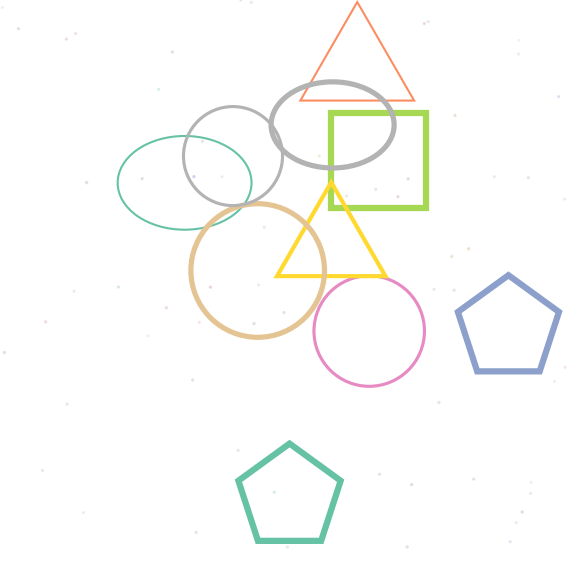[{"shape": "pentagon", "thickness": 3, "radius": 0.47, "center": [0.501, 0.138]}, {"shape": "oval", "thickness": 1, "radius": 0.58, "center": [0.32, 0.683]}, {"shape": "triangle", "thickness": 1, "radius": 0.57, "center": [0.619, 0.882]}, {"shape": "pentagon", "thickness": 3, "radius": 0.46, "center": [0.88, 0.431]}, {"shape": "circle", "thickness": 1.5, "radius": 0.48, "center": [0.639, 0.426]}, {"shape": "square", "thickness": 3, "radius": 0.41, "center": [0.656, 0.721]}, {"shape": "triangle", "thickness": 2, "radius": 0.54, "center": [0.574, 0.575]}, {"shape": "circle", "thickness": 2.5, "radius": 0.58, "center": [0.446, 0.531]}, {"shape": "circle", "thickness": 1.5, "radius": 0.43, "center": [0.403, 0.729]}, {"shape": "oval", "thickness": 2.5, "radius": 0.53, "center": [0.576, 0.783]}]